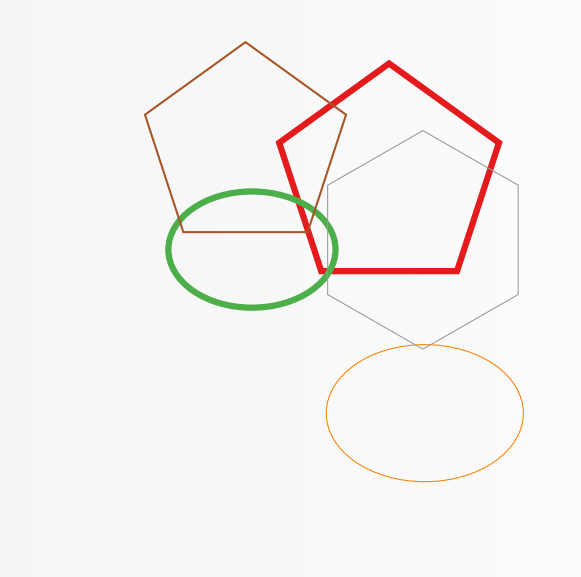[{"shape": "pentagon", "thickness": 3, "radius": 0.99, "center": [0.669, 0.69]}, {"shape": "oval", "thickness": 3, "radius": 0.72, "center": [0.433, 0.567]}, {"shape": "oval", "thickness": 0.5, "radius": 0.85, "center": [0.731, 0.284]}, {"shape": "pentagon", "thickness": 1, "radius": 0.91, "center": [0.422, 0.744]}, {"shape": "hexagon", "thickness": 0.5, "radius": 0.95, "center": [0.728, 0.584]}]